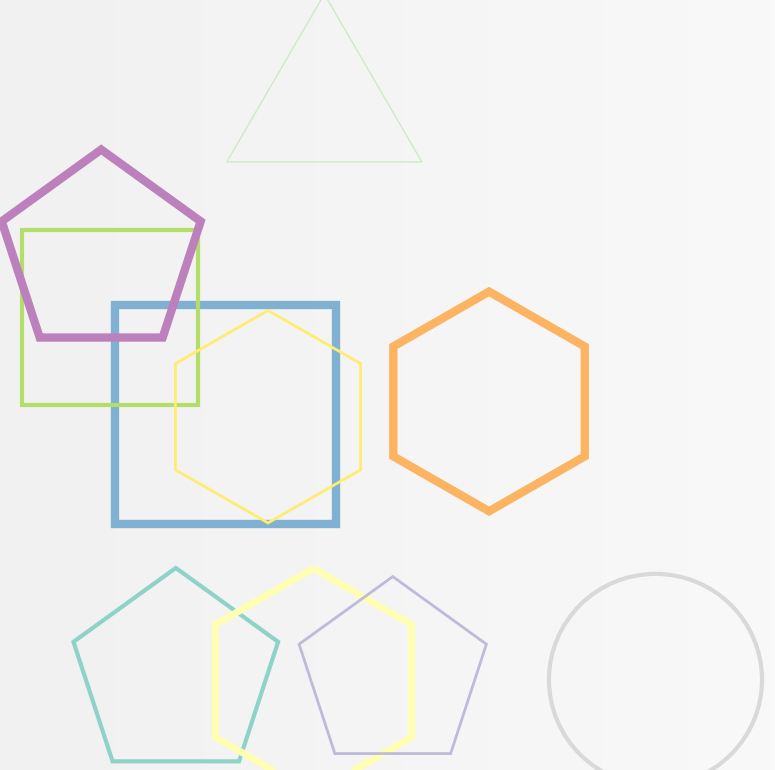[{"shape": "pentagon", "thickness": 1.5, "radius": 0.69, "center": [0.227, 0.124]}, {"shape": "hexagon", "thickness": 2.5, "radius": 0.73, "center": [0.404, 0.116]}, {"shape": "pentagon", "thickness": 1, "radius": 0.64, "center": [0.507, 0.124]}, {"shape": "square", "thickness": 3, "radius": 0.71, "center": [0.291, 0.462]}, {"shape": "hexagon", "thickness": 3, "radius": 0.71, "center": [0.631, 0.479]}, {"shape": "square", "thickness": 1.5, "radius": 0.57, "center": [0.142, 0.588]}, {"shape": "circle", "thickness": 1.5, "radius": 0.69, "center": [0.846, 0.117]}, {"shape": "pentagon", "thickness": 3, "radius": 0.67, "center": [0.131, 0.671]}, {"shape": "triangle", "thickness": 0.5, "radius": 0.73, "center": [0.419, 0.862]}, {"shape": "hexagon", "thickness": 1, "radius": 0.69, "center": [0.346, 0.459]}]